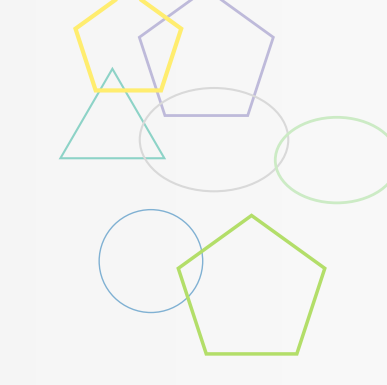[{"shape": "triangle", "thickness": 1.5, "radius": 0.77, "center": [0.29, 0.666]}, {"shape": "pentagon", "thickness": 2, "radius": 0.91, "center": [0.532, 0.847]}, {"shape": "circle", "thickness": 1, "radius": 0.67, "center": [0.389, 0.322]}, {"shape": "pentagon", "thickness": 2.5, "radius": 0.99, "center": [0.649, 0.242]}, {"shape": "oval", "thickness": 1.5, "radius": 0.96, "center": [0.552, 0.637]}, {"shape": "oval", "thickness": 2, "radius": 0.79, "center": [0.869, 0.584]}, {"shape": "pentagon", "thickness": 3, "radius": 0.72, "center": [0.331, 0.881]}]